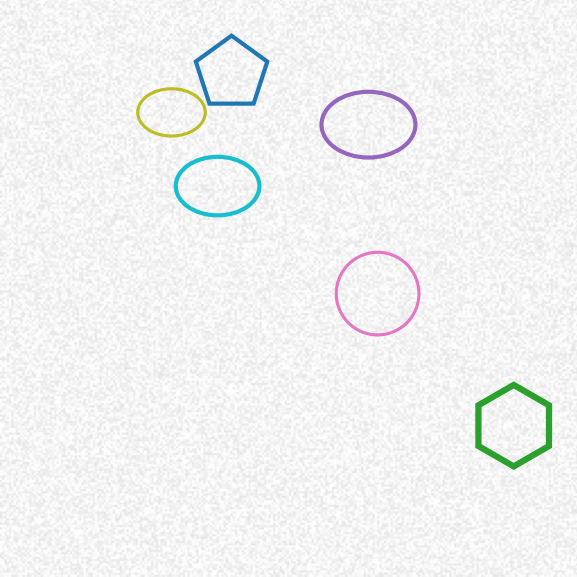[{"shape": "pentagon", "thickness": 2, "radius": 0.33, "center": [0.401, 0.872]}, {"shape": "hexagon", "thickness": 3, "radius": 0.35, "center": [0.89, 0.262]}, {"shape": "oval", "thickness": 2, "radius": 0.41, "center": [0.638, 0.783]}, {"shape": "circle", "thickness": 1.5, "radius": 0.36, "center": [0.654, 0.491]}, {"shape": "oval", "thickness": 1.5, "radius": 0.29, "center": [0.297, 0.805]}, {"shape": "oval", "thickness": 2, "radius": 0.36, "center": [0.377, 0.677]}]